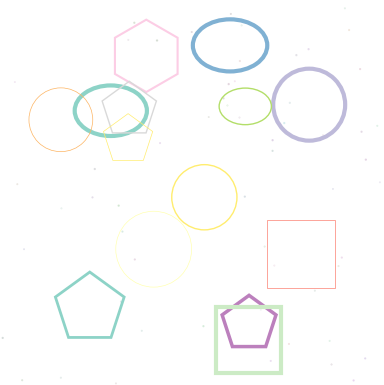[{"shape": "oval", "thickness": 3, "radius": 0.47, "center": [0.288, 0.712]}, {"shape": "pentagon", "thickness": 2, "radius": 0.47, "center": [0.233, 0.199]}, {"shape": "circle", "thickness": 0.5, "radius": 0.49, "center": [0.399, 0.353]}, {"shape": "circle", "thickness": 3, "radius": 0.47, "center": [0.803, 0.728]}, {"shape": "square", "thickness": 0.5, "radius": 0.44, "center": [0.783, 0.341]}, {"shape": "oval", "thickness": 3, "radius": 0.48, "center": [0.598, 0.882]}, {"shape": "circle", "thickness": 0.5, "radius": 0.41, "center": [0.158, 0.689]}, {"shape": "oval", "thickness": 1, "radius": 0.34, "center": [0.637, 0.724]}, {"shape": "hexagon", "thickness": 1.5, "radius": 0.47, "center": [0.38, 0.855]}, {"shape": "pentagon", "thickness": 1, "radius": 0.37, "center": [0.336, 0.715]}, {"shape": "pentagon", "thickness": 2.5, "radius": 0.37, "center": [0.647, 0.159]}, {"shape": "square", "thickness": 3, "radius": 0.42, "center": [0.646, 0.117]}, {"shape": "pentagon", "thickness": 0.5, "radius": 0.34, "center": [0.333, 0.638]}, {"shape": "circle", "thickness": 1, "radius": 0.42, "center": [0.531, 0.488]}]